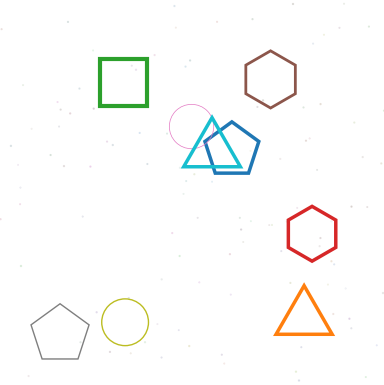[{"shape": "pentagon", "thickness": 2.5, "radius": 0.37, "center": [0.602, 0.61]}, {"shape": "triangle", "thickness": 2.5, "radius": 0.42, "center": [0.79, 0.174]}, {"shape": "square", "thickness": 3, "radius": 0.31, "center": [0.32, 0.786]}, {"shape": "hexagon", "thickness": 2.5, "radius": 0.36, "center": [0.811, 0.393]}, {"shape": "hexagon", "thickness": 2, "radius": 0.37, "center": [0.703, 0.794]}, {"shape": "circle", "thickness": 0.5, "radius": 0.29, "center": [0.498, 0.671]}, {"shape": "pentagon", "thickness": 1, "radius": 0.4, "center": [0.156, 0.132]}, {"shape": "circle", "thickness": 1, "radius": 0.3, "center": [0.325, 0.163]}, {"shape": "triangle", "thickness": 2.5, "radius": 0.43, "center": [0.551, 0.609]}]